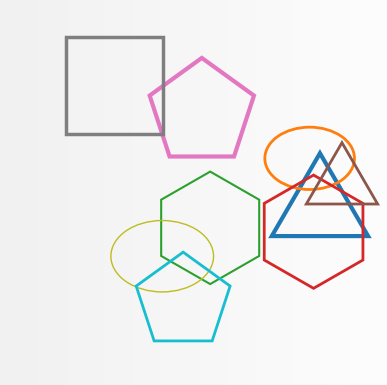[{"shape": "triangle", "thickness": 3, "radius": 0.72, "center": [0.826, 0.459]}, {"shape": "oval", "thickness": 2, "radius": 0.58, "center": [0.799, 0.589]}, {"shape": "hexagon", "thickness": 1.5, "radius": 0.73, "center": [0.542, 0.408]}, {"shape": "hexagon", "thickness": 2, "radius": 0.74, "center": [0.809, 0.398]}, {"shape": "triangle", "thickness": 2, "radius": 0.53, "center": [0.882, 0.523]}, {"shape": "pentagon", "thickness": 3, "radius": 0.71, "center": [0.521, 0.708]}, {"shape": "square", "thickness": 2.5, "radius": 0.63, "center": [0.296, 0.778]}, {"shape": "oval", "thickness": 1, "radius": 0.66, "center": [0.419, 0.334]}, {"shape": "pentagon", "thickness": 2, "radius": 0.64, "center": [0.473, 0.218]}]